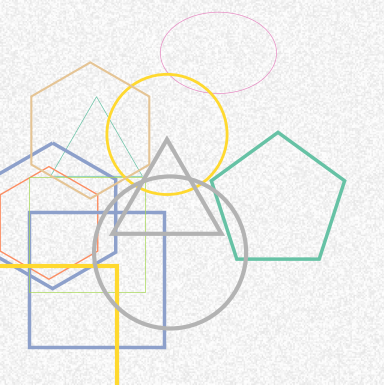[{"shape": "triangle", "thickness": 0.5, "radius": 0.69, "center": [0.251, 0.611]}, {"shape": "pentagon", "thickness": 2.5, "radius": 0.91, "center": [0.722, 0.474]}, {"shape": "hexagon", "thickness": 1, "radius": 0.73, "center": [0.127, 0.421]}, {"shape": "square", "thickness": 2.5, "radius": 0.88, "center": [0.251, 0.273]}, {"shape": "hexagon", "thickness": 2.5, "radius": 0.95, "center": [0.137, 0.439]}, {"shape": "oval", "thickness": 0.5, "radius": 0.75, "center": [0.567, 0.863]}, {"shape": "square", "thickness": 0.5, "radius": 0.75, "center": [0.226, 0.391]}, {"shape": "circle", "thickness": 2, "radius": 0.78, "center": [0.434, 0.651]}, {"shape": "square", "thickness": 3, "radius": 0.88, "center": [0.128, 0.132]}, {"shape": "hexagon", "thickness": 1.5, "radius": 0.88, "center": [0.235, 0.661]}, {"shape": "circle", "thickness": 3, "radius": 0.99, "center": [0.442, 0.344]}, {"shape": "triangle", "thickness": 3, "radius": 0.82, "center": [0.434, 0.474]}]